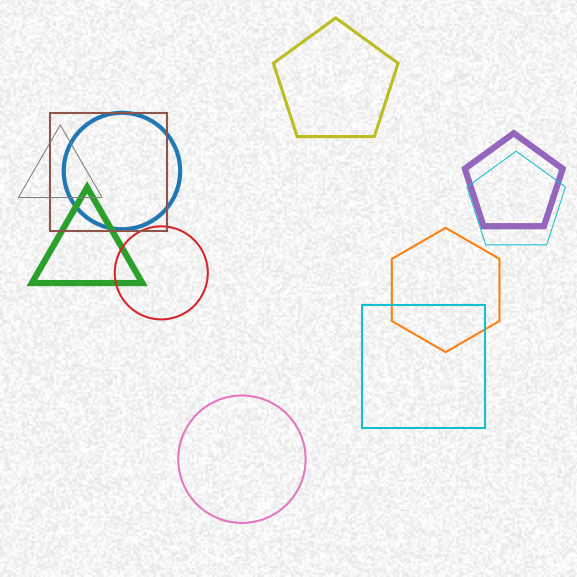[{"shape": "circle", "thickness": 2, "radius": 0.5, "center": [0.211, 0.703]}, {"shape": "hexagon", "thickness": 1, "radius": 0.54, "center": [0.772, 0.497]}, {"shape": "triangle", "thickness": 3, "radius": 0.55, "center": [0.151, 0.564]}, {"shape": "circle", "thickness": 1, "radius": 0.4, "center": [0.279, 0.527]}, {"shape": "pentagon", "thickness": 3, "radius": 0.45, "center": [0.89, 0.679]}, {"shape": "square", "thickness": 1, "radius": 0.51, "center": [0.188, 0.701]}, {"shape": "circle", "thickness": 1, "radius": 0.55, "center": [0.419, 0.204]}, {"shape": "triangle", "thickness": 0.5, "radius": 0.42, "center": [0.104, 0.699]}, {"shape": "pentagon", "thickness": 1.5, "radius": 0.57, "center": [0.581, 0.855]}, {"shape": "pentagon", "thickness": 0.5, "radius": 0.45, "center": [0.894, 0.648]}, {"shape": "square", "thickness": 1, "radius": 0.53, "center": [0.733, 0.364]}]